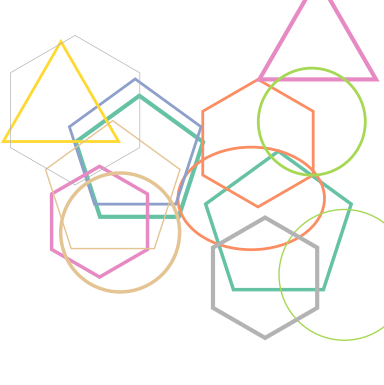[{"shape": "pentagon", "thickness": 2.5, "radius": 0.99, "center": [0.723, 0.409]}, {"shape": "pentagon", "thickness": 3, "radius": 0.87, "center": [0.362, 0.577]}, {"shape": "oval", "thickness": 2, "radius": 0.95, "center": [0.653, 0.485]}, {"shape": "hexagon", "thickness": 2, "radius": 0.83, "center": [0.67, 0.628]}, {"shape": "pentagon", "thickness": 2, "radius": 0.9, "center": [0.351, 0.615]}, {"shape": "hexagon", "thickness": 2.5, "radius": 0.72, "center": [0.259, 0.424]}, {"shape": "triangle", "thickness": 3, "radius": 0.87, "center": [0.825, 0.881]}, {"shape": "circle", "thickness": 2, "radius": 0.7, "center": [0.81, 0.684]}, {"shape": "circle", "thickness": 1, "radius": 0.85, "center": [0.895, 0.286]}, {"shape": "triangle", "thickness": 2, "radius": 0.86, "center": [0.158, 0.719]}, {"shape": "pentagon", "thickness": 1, "radius": 0.92, "center": [0.293, 0.503]}, {"shape": "circle", "thickness": 2.5, "radius": 0.77, "center": [0.312, 0.396]}, {"shape": "hexagon", "thickness": 3, "radius": 0.78, "center": [0.689, 0.279]}, {"shape": "hexagon", "thickness": 0.5, "radius": 0.97, "center": [0.195, 0.714]}]